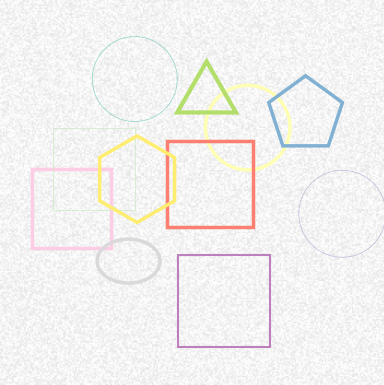[{"shape": "circle", "thickness": 0.5, "radius": 0.55, "center": [0.35, 0.795]}, {"shape": "circle", "thickness": 2.5, "radius": 0.55, "center": [0.643, 0.668]}, {"shape": "circle", "thickness": 0.5, "radius": 0.56, "center": [0.889, 0.445]}, {"shape": "square", "thickness": 2.5, "radius": 0.56, "center": [0.545, 0.523]}, {"shape": "pentagon", "thickness": 2.5, "radius": 0.5, "center": [0.794, 0.703]}, {"shape": "triangle", "thickness": 3, "radius": 0.44, "center": [0.537, 0.752]}, {"shape": "square", "thickness": 2.5, "radius": 0.51, "center": [0.186, 0.46]}, {"shape": "oval", "thickness": 2.5, "radius": 0.41, "center": [0.334, 0.322]}, {"shape": "square", "thickness": 1.5, "radius": 0.59, "center": [0.581, 0.218]}, {"shape": "square", "thickness": 0.5, "radius": 0.53, "center": [0.245, 0.561]}, {"shape": "hexagon", "thickness": 2.5, "radius": 0.56, "center": [0.356, 0.535]}]